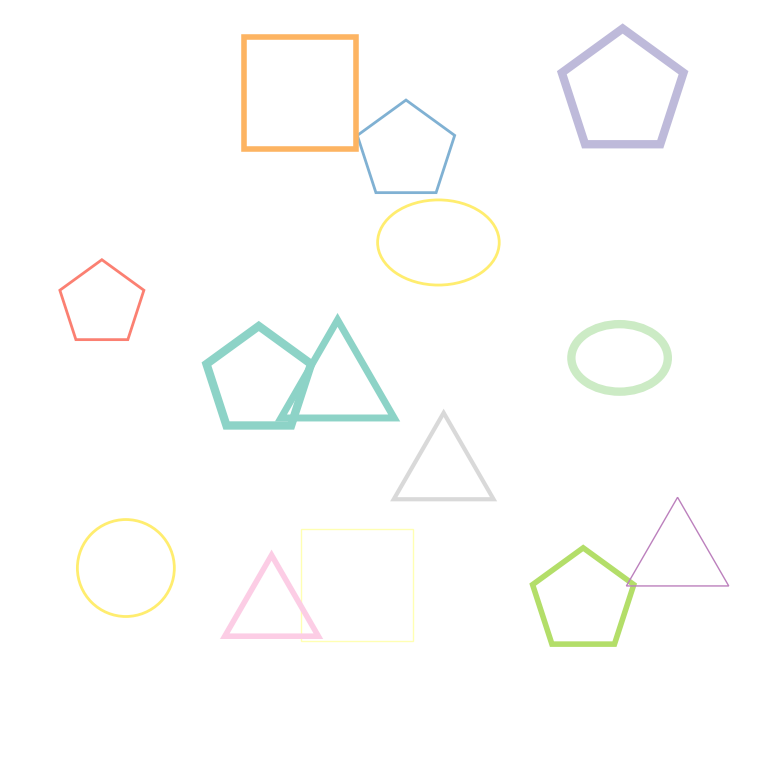[{"shape": "pentagon", "thickness": 3, "radius": 0.36, "center": [0.336, 0.505]}, {"shape": "triangle", "thickness": 2.5, "radius": 0.42, "center": [0.438, 0.5]}, {"shape": "square", "thickness": 0.5, "radius": 0.36, "center": [0.464, 0.24]}, {"shape": "pentagon", "thickness": 3, "radius": 0.42, "center": [0.809, 0.88]}, {"shape": "pentagon", "thickness": 1, "radius": 0.29, "center": [0.132, 0.605]}, {"shape": "pentagon", "thickness": 1, "radius": 0.33, "center": [0.527, 0.804]}, {"shape": "square", "thickness": 2, "radius": 0.36, "center": [0.389, 0.879]}, {"shape": "pentagon", "thickness": 2, "radius": 0.35, "center": [0.757, 0.219]}, {"shape": "triangle", "thickness": 2, "radius": 0.35, "center": [0.353, 0.209]}, {"shape": "triangle", "thickness": 1.5, "radius": 0.37, "center": [0.576, 0.389]}, {"shape": "triangle", "thickness": 0.5, "radius": 0.38, "center": [0.88, 0.277]}, {"shape": "oval", "thickness": 3, "radius": 0.31, "center": [0.805, 0.535]}, {"shape": "circle", "thickness": 1, "radius": 0.31, "center": [0.163, 0.262]}, {"shape": "oval", "thickness": 1, "radius": 0.39, "center": [0.569, 0.685]}]